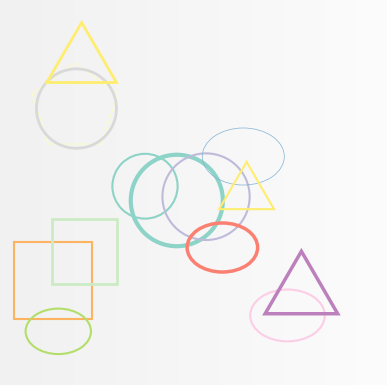[{"shape": "circle", "thickness": 3, "radius": 0.59, "center": [0.456, 0.479]}, {"shape": "circle", "thickness": 1.5, "radius": 0.42, "center": [0.374, 0.516]}, {"shape": "pentagon", "thickness": 0.5, "radius": 0.58, "center": [0.193, 0.72]}, {"shape": "circle", "thickness": 1.5, "radius": 0.56, "center": [0.532, 0.489]}, {"shape": "oval", "thickness": 2.5, "radius": 0.45, "center": [0.574, 0.357]}, {"shape": "oval", "thickness": 0.5, "radius": 0.53, "center": [0.628, 0.593]}, {"shape": "square", "thickness": 1.5, "radius": 0.5, "center": [0.138, 0.271]}, {"shape": "oval", "thickness": 1.5, "radius": 0.42, "center": [0.15, 0.139]}, {"shape": "oval", "thickness": 1.5, "radius": 0.48, "center": [0.742, 0.181]}, {"shape": "circle", "thickness": 2, "radius": 0.52, "center": [0.197, 0.718]}, {"shape": "triangle", "thickness": 2.5, "radius": 0.54, "center": [0.778, 0.239]}, {"shape": "square", "thickness": 2, "radius": 0.42, "center": [0.217, 0.347]}, {"shape": "triangle", "thickness": 1.5, "radius": 0.41, "center": [0.636, 0.498]}, {"shape": "triangle", "thickness": 2, "radius": 0.52, "center": [0.211, 0.838]}]